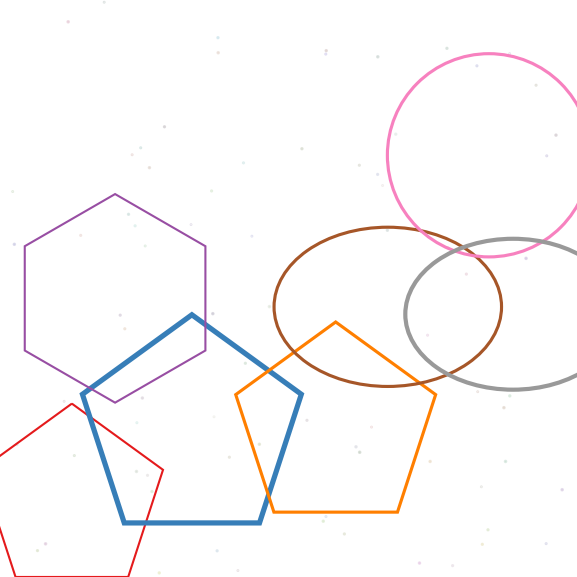[{"shape": "pentagon", "thickness": 1, "radius": 0.83, "center": [0.124, 0.134]}, {"shape": "pentagon", "thickness": 2.5, "radius": 1.0, "center": [0.332, 0.255]}, {"shape": "hexagon", "thickness": 1, "radius": 0.9, "center": [0.199, 0.482]}, {"shape": "pentagon", "thickness": 1.5, "radius": 0.91, "center": [0.581, 0.26]}, {"shape": "oval", "thickness": 1.5, "radius": 0.98, "center": [0.672, 0.468]}, {"shape": "circle", "thickness": 1.5, "radius": 0.88, "center": [0.847, 0.73]}, {"shape": "oval", "thickness": 2, "radius": 0.93, "center": [0.888, 0.455]}]